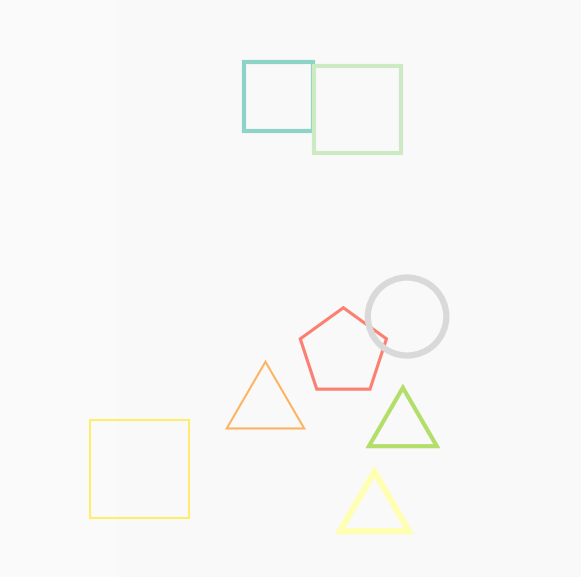[{"shape": "square", "thickness": 2, "radius": 0.3, "center": [0.479, 0.832]}, {"shape": "triangle", "thickness": 3, "radius": 0.34, "center": [0.644, 0.114]}, {"shape": "pentagon", "thickness": 1.5, "radius": 0.39, "center": [0.591, 0.388]}, {"shape": "triangle", "thickness": 1, "radius": 0.38, "center": [0.457, 0.296]}, {"shape": "triangle", "thickness": 2, "radius": 0.34, "center": [0.693, 0.26]}, {"shape": "circle", "thickness": 3, "radius": 0.34, "center": [0.7, 0.451]}, {"shape": "square", "thickness": 2, "radius": 0.37, "center": [0.615, 0.81]}, {"shape": "square", "thickness": 1, "radius": 0.42, "center": [0.24, 0.187]}]